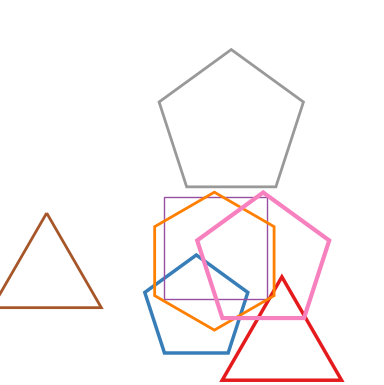[{"shape": "triangle", "thickness": 2.5, "radius": 0.89, "center": [0.732, 0.102]}, {"shape": "pentagon", "thickness": 2.5, "radius": 0.7, "center": [0.51, 0.197]}, {"shape": "square", "thickness": 1, "radius": 0.67, "center": [0.56, 0.356]}, {"shape": "hexagon", "thickness": 2, "radius": 0.9, "center": [0.557, 0.322]}, {"shape": "triangle", "thickness": 2, "radius": 0.82, "center": [0.121, 0.283]}, {"shape": "pentagon", "thickness": 3, "radius": 0.9, "center": [0.684, 0.32]}, {"shape": "pentagon", "thickness": 2, "radius": 0.99, "center": [0.601, 0.674]}]